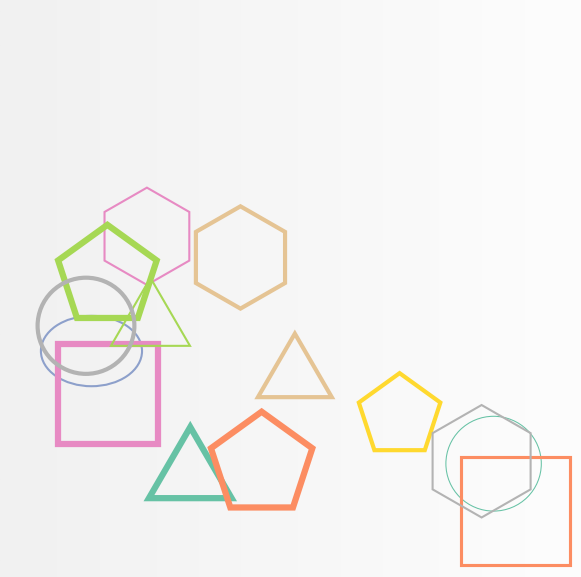[{"shape": "circle", "thickness": 0.5, "radius": 0.41, "center": [0.849, 0.196]}, {"shape": "triangle", "thickness": 3, "radius": 0.41, "center": [0.327, 0.178]}, {"shape": "square", "thickness": 1.5, "radius": 0.47, "center": [0.887, 0.114]}, {"shape": "pentagon", "thickness": 3, "radius": 0.46, "center": [0.45, 0.195]}, {"shape": "oval", "thickness": 1, "radius": 0.43, "center": [0.157, 0.391]}, {"shape": "square", "thickness": 3, "radius": 0.43, "center": [0.185, 0.317]}, {"shape": "hexagon", "thickness": 1, "radius": 0.42, "center": [0.253, 0.59]}, {"shape": "triangle", "thickness": 1, "radius": 0.39, "center": [0.259, 0.44]}, {"shape": "pentagon", "thickness": 3, "radius": 0.45, "center": [0.185, 0.521]}, {"shape": "pentagon", "thickness": 2, "radius": 0.37, "center": [0.687, 0.279]}, {"shape": "triangle", "thickness": 2, "radius": 0.37, "center": [0.507, 0.348]}, {"shape": "hexagon", "thickness": 2, "radius": 0.44, "center": [0.414, 0.553]}, {"shape": "hexagon", "thickness": 1, "radius": 0.49, "center": [0.829, 0.2]}, {"shape": "circle", "thickness": 2, "radius": 0.42, "center": [0.148, 0.435]}]